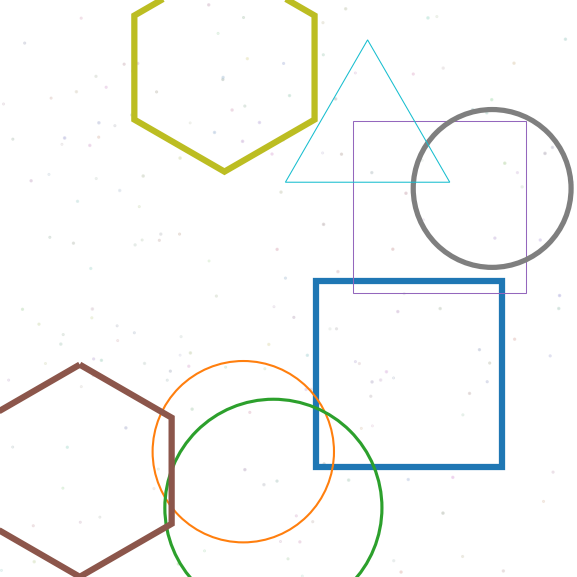[{"shape": "square", "thickness": 3, "radius": 0.81, "center": [0.708, 0.351]}, {"shape": "circle", "thickness": 1, "radius": 0.79, "center": [0.421, 0.217]}, {"shape": "circle", "thickness": 1.5, "radius": 0.94, "center": [0.473, 0.12]}, {"shape": "square", "thickness": 0.5, "radius": 0.75, "center": [0.761, 0.641]}, {"shape": "hexagon", "thickness": 3, "radius": 0.92, "center": [0.138, 0.184]}, {"shape": "circle", "thickness": 2.5, "radius": 0.68, "center": [0.852, 0.673]}, {"shape": "hexagon", "thickness": 3, "radius": 0.9, "center": [0.389, 0.882]}, {"shape": "triangle", "thickness": 0.5, "radius": 0.82, "center": [0.637, 0.766]}]